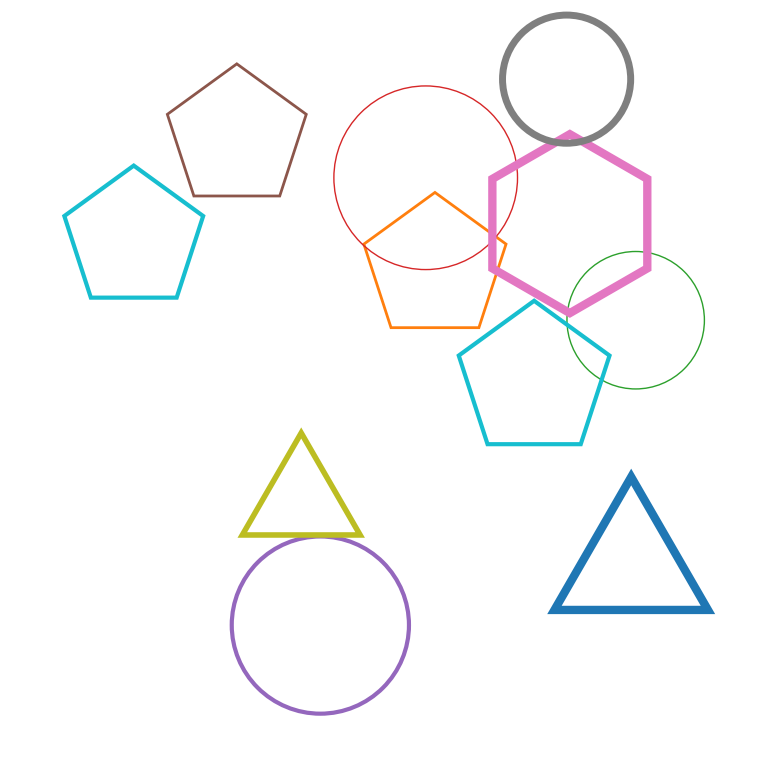[{"shape": "triangle", "thickness": 3, "radius": 0.58, "center": [0.82, 0.265]}, {"shape": "pentagon", "thickness": 1, "radius": 0.49, "center": [0.565, 0.653]}, {"shape": "circle", "thickness": 0.5, "radius": 0.45, "center": [0.826, 0.584]}, {"shape": "circle", "thickness": 0.5, "radius": 0.6, "center": [0.553, 0.769]}, {"shape": "circle", "thickness": 1.5, "radius": 0.58, "center": [0.416, 0.188]}, {"shape": "pentagon", "thickness": 1, "radius": 0.47, "center": [0.308, 0.822]}, {"shape": "hexagon", "thickness": 3, "radius": 0.58, "center": [0.74, 0.71]}, {"shape": "circle", "thickness": 2.5, "radius": 0.42, "center": [0.736, 0.897]}, {"shape": "triangle", "thickness": 2, "radius": 0.44, "center": [0.391, 0.349]}, {"shape": "pentagon", "thickness": 1.5, "radius": 0.51, "center": [0.694, 0.506]}, {"shape": "pentagon", "thickness": 1.5, "radius": 0.47, "center": [0.174, 0.69]}]